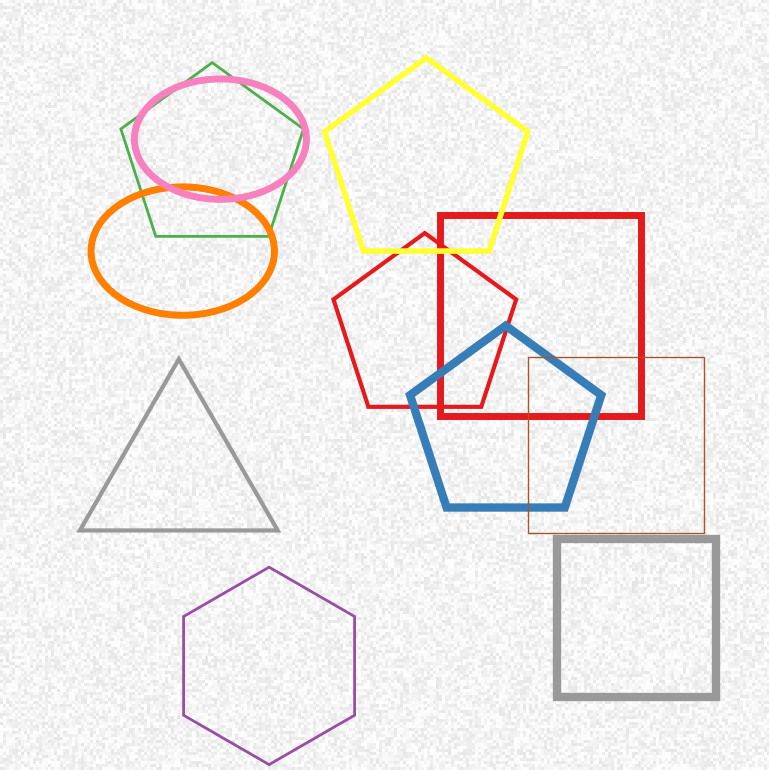[{"shape": "square", "thickness": 2.5, "radius": 0.65, "center": [0.702, 0.591]}, {"shape": "pentagon", "thickness": 1.5, "radius": 0.62, "center": [0.552, 0.573]}, {"shape": "pentagon", "thickness": 3, "radius": 0.65, "center": [0.657, 0.447]}, {"shape": "pentagon", "thickness": 1, "radius": 0.62, "center": [0.276, 0.794]}, {"shape": "hexagon", "thickness": 1, "radius": 0.64, "center": [0.349, 0.135]}, {"shape": "oval", "thickness": 2.5, "radius": 0.6, "center": [0.237, 0.674]}, {"shape": "pentagon", "thickness": 2, "radius": 0.69, "center": [0.554, 0.786]}, {"shape": "square", "thickness": 0.5, "radius": 0.57, "center": [0.8, 0.422]}, {"shape": "oval", "thickness": 2.5, "radius": 0.56, "center": [0.286, 0.819]}, {"shape": "triangle", "thickness": 1.5, "radius": 0.74, "center": [0.232, 0.385]}, {"shape": "square", "thickness": 3, "radius": 0.51, "center": [0.827, 0.197]}]